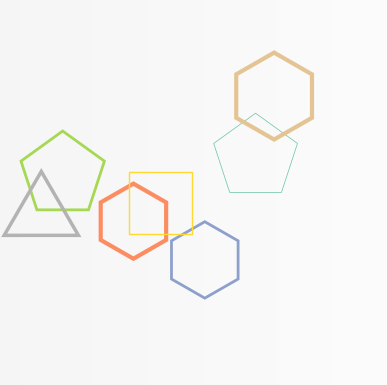[{"shape": "pentagon", "thickness": 0.5, "radius": 0.57, "center": [0.66, 0.592]}, {"shape": "hexagon", "thickness": 3, "radius": 0.49, "center": [0.344, 0.425]}, {"shape": "hexagon", "thickness": 2, "radius": 0.5, "center": [0.529, 0.325]}, {"shape": "pentagon", "thickness": 2, "radius": 0.57, "center": [0.162, 0.546]}, {"shape": "square", "thickness": 1, "radius": 0.41, "center": [0.413, 0.473]}, {"shape": "hexagon", "thickness": 3, "radius": 0.56, "center": [0.707, 0.75]}, {"shape": "triangle", "thickness": 2.5, "radius": 0.55, "center": [0.107, 0.444]}]